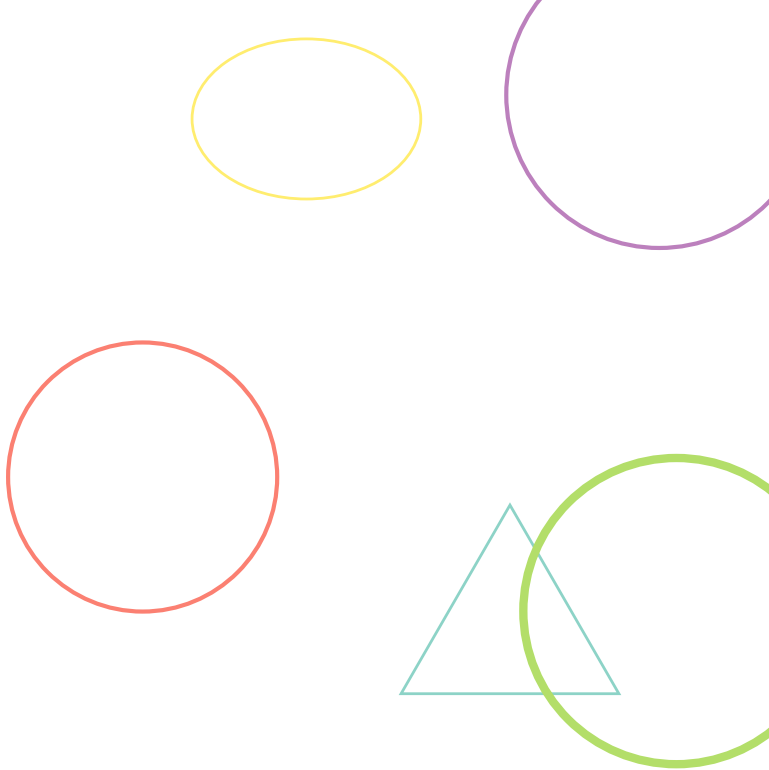[{"shape": "triangle", "thickness": 1, "radius": 0.82, "center": [0.662, 0.181]}, {"shape": "circle", "thickness": 1.5, "radius": 0.87, "center": [0.185, 0.381]}, {"shape": "circle", "thickness": 3, "radius": 0.99, "center": [0.878, 0.206]}, {"shape": "circle", "thickness": 1.5, "radius": 0.99, "center": [0.856, 0.877]}, {"shape": "oval", "thickness": 1, "radius": 0.74, "center": [0.398, 0.846]}]